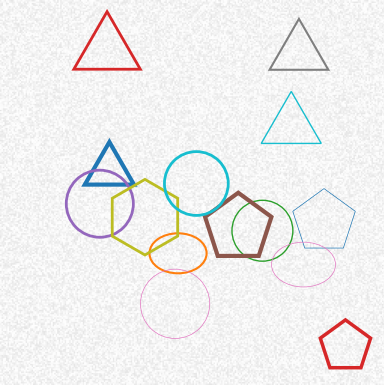[{"shape": "triangle", "thickness": 3, "radius": 0.37, "center": [0.284, 0.557]}, {"shape": "pentagon", "thickness": 0.5, "radius": 0.43, "center": [0.842, 0.425]}, {"shape": "oval", "thickness": 1.5, "radius": 0.37, "center": [0.462, 0.342]}, {"shape": "circle", "thickness": 1, "radius": 0.4, "center": [0.682, 0.401]}, {"shape": "pentagon", "thickness": 2.5, "radius": 0.34, "center": [0.897, 0.1]}, {"shape": "triangle", "thickness": 2, "radius": 0.5, "center": [0.278, 0.87]}, {"shape": "circle", "thickness": 2, "radius": 0.44, "center": [0.259, 0.471]}, {"shape": "pentagon", "thickness": 3, "radius": 0.45, "center": [0.619, 0.409]}, {"shape": "circle", "thickness": 0.5, "radius": 0.45, "center": [0.455, 0.211]}, {"shape": "oval", "thickness": 0.5, "radius": 0.42, "center": [0.788, 0.313]}, {"shape": "triangle", "thickness": 1.5, "radius": 0.44, "center": [0.776, 0.863]}, {"shape": "hexagon", "thickness": 2, "radius": 0.49, "center": [0.377, 0.436]}, {"shape": "circle", "thickness": 2, "radius": 0.41, "center": [0.51, 0.523]}, {"shape": "triangle", "thickness": 1, "radius": 0.45, "center": [0.756, 0.672]}]